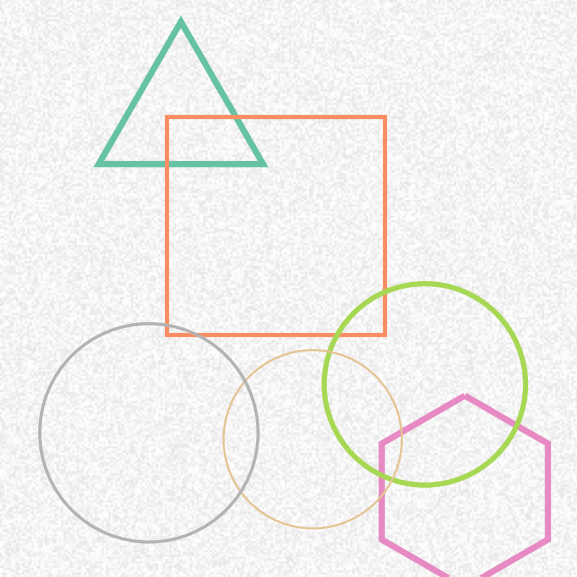[{"shape": "triangle", "thickness": 3, "radius": 0.82, "center": [0.313, 0.797]}, {"shape": "square", "thickness": 2, "radius": 0.94, "center": [0.478, 0.608]}, {"shape": "hexagon", "thickness": 3, "radius": 0.83, "center": [0.805, 0.148]}, {"shape": "circle", "thickness": 2.5, "radius": 0.87, "center": [0.736, 0.334]}, {"shape": "circle", "thickness": 1, "radius": 0.77, "center": [0.542, 0.238]}, {"shape": "circle", "thickness": 1.5, "radius": 0.95, "center": [0.258, 0.25]}]